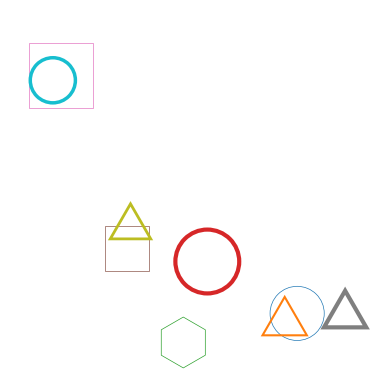[{"shape": "circle", "thickness": 0.5, "radius": 0.35, "center": [0.772, 0.186]}, {"shape": "triangle", "thickness": 1.5, "radius": 0.33, "center": [0.739, 0.162]}, {"shape": "hexagon", "thickness": 0.5, "radius": 0.33, "center": [0.476, 0.11]}, {"shape": "circle", "thickness": 3, "radius": 0.41, "center": [0.538, 0.321]}, {"shape": "square", "thickness": 0.5, "radius": 0.29, "center": [0.33, 0.354]}, {"shape": "square", "thickness": 0.5, "radius": 0.42, "center": [0.158, 0.804]}, {"shape": "triangle", "thickness": 3, "radius": 0.32, "center": [0.896, 0.181]}, {"shape": "triangle", "thickness": 2, "radius": 0.3, "center": [0.339, 0.41]}, {"shape": "circle", "thickness": 2.5, "radius": 0.29, "center": [0.137, 0.791]}]